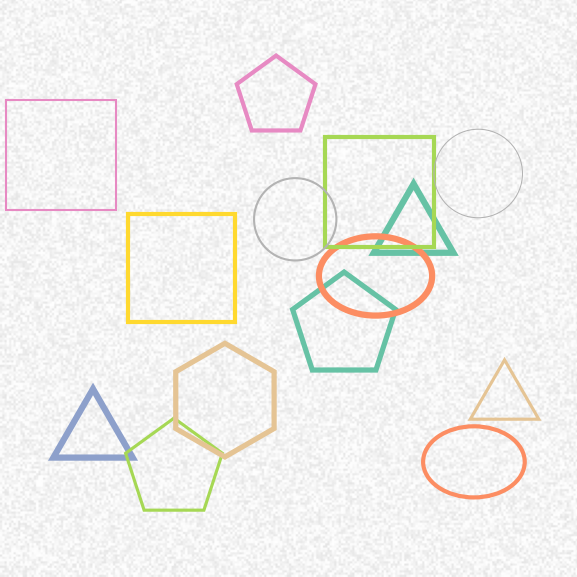[{"shape": "triangle", "thickness": 3, "radius": 0.4, "center": [0.716, 0.601]}, {"shape": "pentagon", "thickness": 2.5, "radius": 0.47, "center": [0.596, 0.434]}, {"shape": "oval", "thickness": 3, "radius": 0.49, "center": [0.65, 0.521]}, {"shape": "oval", "thickness": 2, "radius": 0.44, "center": [0.821, 0.199]}, {"shape": "triangle", "thickness": 3, "radius": 0.4, "center": [0.161, 0.246]}, {"shape": "pentagon", "thickness": 2, "radius": 0.36, "center": [0.478, 0.831]}, {"shape": "square", "thickness": 1, "radius": 0.47, "center": [0.105, 0.731]}, {"shape": "square", "thickness": 2, "radius": 0.47, "center": [0.657, 0.666]}, {"shape": "pentagon", "thickness": 1.5, "radius": 0.44, "center": [0.301, 0.187]}, {"shape": "square", "thickness": 2, "radius": 0.47, "center": [0.314, 0.535]}, {"shape": "triangle", "thickness": 1.5, "radius": 0.34, "center": [0.874, 0.307]}, {"shape": "hexagon", "thickness": 2.5, "radius": 0.49, "center": [0.389, 0.306]}, {"shape": "circle", "thickness": 1, "radius": 0.36, "center": [0.511, 0.619]}, {"shape": "circle", "thickness": 0.5, "radius": 0.38, "center": [0.828, 0.699]}]